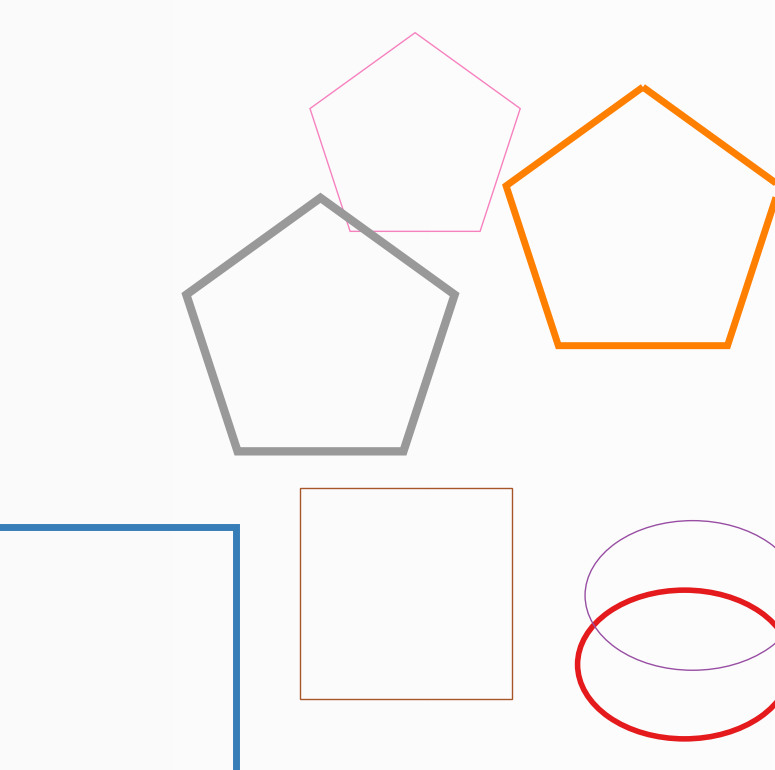[{"shape": "oval", "thickness": 2, "radius": 0.69, "center": [0.883, 0.137]}, {"shape": "square", "thickness": 2.5, "radius": 0.9, "center": [0.124, 0.135]}, {"shape": "oval", "thickness": 0.5, "radius": 0.69, "center": [0.894, 0.227]}, {"shape": "pentagon", "thickness": 2.5, "radius": 0.93, "center": [0.83, 0.701]}, {"shape": "square", "thickness": 0.5, "radius": 0.69, "center": [0.524, 0.229]}, {"shape": "pentagon", "thickness": 0.5, "radius": 0.71, "center": [0.536, 0.815]}, {"shape": "pentagon", "thickness": 3, "radius": 0.91, "center": [0.414, 0.561]}]